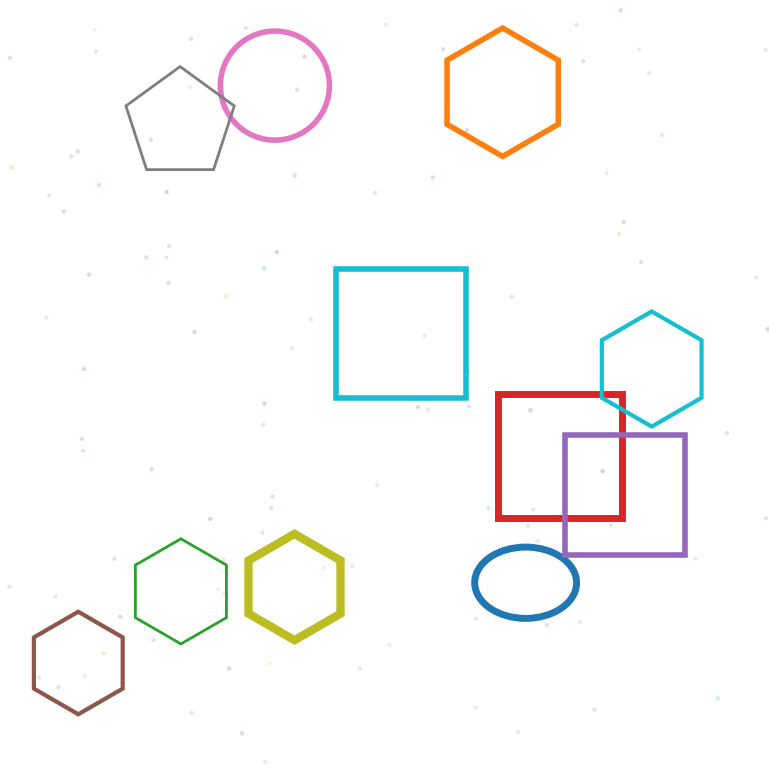[{"shape": "oval", "thickness": 2.5, "radius": 0.33, "center": [0.683, 0.243]}, {"shape": "hexagon", "thickness": 2, "radius": 0.42, "center": [0.653, 0.88]}, {"shape": "hexagon", "thickness": 1, "radius": 0.34, "center": [0.235, 0.232]}, {"shape": "square", "thickness": 2.5, "radius": 0.4, "center": [0.727, 0.408]}, {"shape": "square", "thickness": 2, "radius": 0.39, "center": [0.811, 0.357]}, {"shape": "hexagon", "thickness": 1.5, "radius": 0.33, "center": [0.102, 0.139]}, {"shape": "circle", "thickness": 2, "radius": 0.35, "center": [0.357, 0.889]}, {"shape": "pentagon", "thickness": 1, "radius": 0.37, "center": [0.234, 0.84]}, {"shape": "hexagon", "thickness": 3, "radius": 0.35, "center": [0.382, 0.238]}, {"shape": "square", "thickness": 2, "radius": 0.42, "center": [0.521, 0.567]}, {"shape": "hexagon", "thickness": 1.5, "radius": 0.37, "center": [0.846, 0.521]}]